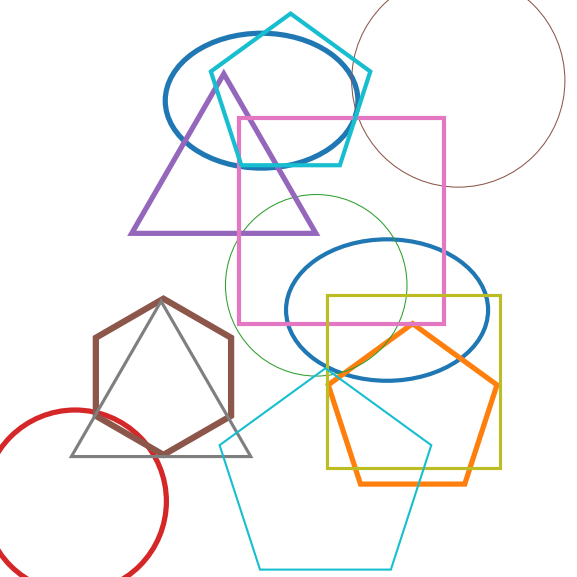[{"shape": "oval", "thickness": 2.5, "radius": 0.83, "center": [0.453, 0.825]}, {"shape": "oval", "thickness": 2, "radius": 0.87, "center": [0.67, 0.462]}, {"shape": "pentagon", "thickness": 2.5, "radius": 0.77, "center": [0.714, 0.285]}, {"shape": "circle", "thickness": 0.5, "radius": 0.79, "center": [0.548, 0.505]}, {"shape": "circle", "thickness": 2.5, "radius": 0.79, "center": [0.13, 0.131]}, {"shape": "triangle", "thickness": 2.5, "radius": 0.92, "center": [0.388, 0.687]}, {"shape": "circle", "thickness": 0.5, "radius": 0.92, "center": [0.794, 0.86]}, {"shape": "hexagon", "thickness": 3, "radius": 0.68, "center": [0.283, 0.347]}, {"shape": "square", "thickness": 2, "radius": 0.89, "center": [0.591, 0.616]}, {"shape": "triangle", "thickness": 1.5, "radius": 0.9, "center": [0.279, 0.298]}, {"shape": "square", "thickness": 1.5, "radius": 0.75, "center": [0.716, 0.339]}, {"shape": "pentagon", "thickness": 2, "radius": 0.73, "center": [0.503, 0.83]}, {"shape": "pentagon", "thickness": 1, "radius": 0.96, "center": [0.564, 0.169]}]